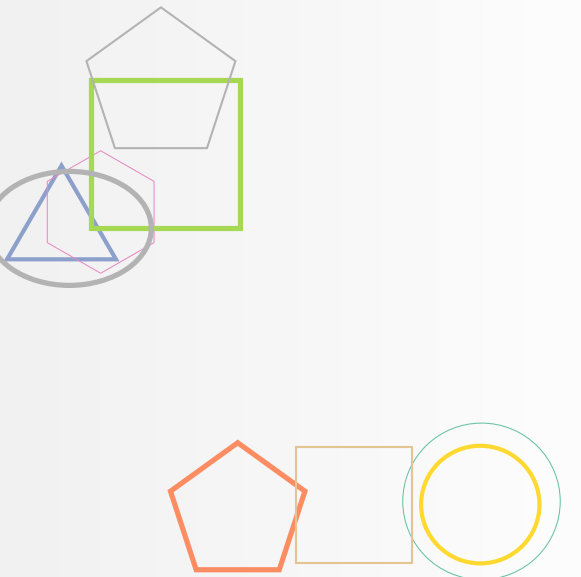[{"shape": "circle", "thickness": 0.5, "radius": 0.68, "center": [0.828, 0.131]}, {"shape": "pentagon", "thickness": 2.5, "radius": 0.61, "center": [0.409, 0.111]}, {"shape": "triangle", "thickness": 2, "radius": 0.54, "center": [0.106, 0.604]}, {"shape": "hexagon", "thickness": 0.5, "radius": 0.53, "center": [0.173, 0.632]}, {"shape": "square", "thickness": 2.5, "radius": 0.64, "center": [0.285, 0.733]}, {"shape": "circle", "thickness": 2, "radius": 0.51, "center": [0.826, 0.125]}, {"shape": "square", "thickness": 1, "radius": 0.5, "center": [0.609, 0.125]}, {"shape": "oval", "thickness": 2.5, "radius": 0.7, "center": [0.119, 0.604]}, {"shape": "pentagon", "thickness": 1, "radius": 0.67, "center": [0.277, 0.852]}]